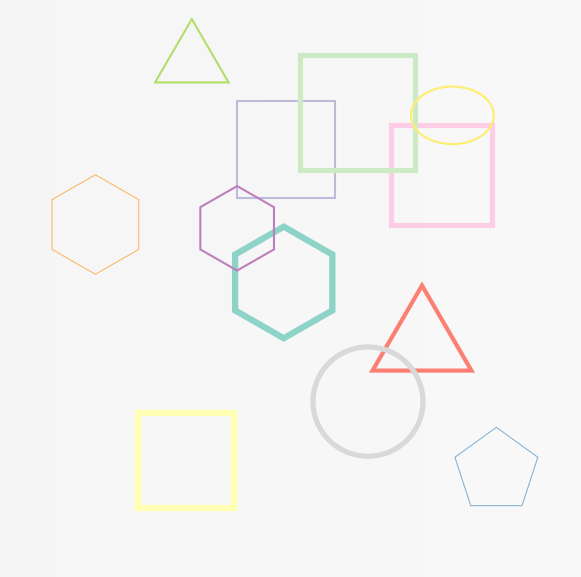[{"shape": "hexagon", "thickness": 3, "radius": 0.48, "center": [0.488, 0.51]}, {"shape": "square", "thickness": 3, "radius": 0.41, "center": [0.32, 0.202]}, {"shape": "square", "thickness": 1, "radius": 0.42, "center": [0.492, 0.741]}, {"shape": "triangle", "thickness": 2, "radius": 0.49, "center": [0.726, 0.407]}, {"shape": "pentagon", "thickness": 0.5, "radius": 0.37, "center": [0.854, 0.184]}, {"shape": "hexagon", "thickness": 0.5, "radius": 0.43, "center": [0.164, 0.61]}, {"shape": "triangle", "thickness": 1, "radius": 0.37, "center": [0.33, 0.893]}, {"shape": "square", "thickness": 2.5, "radius": 0.43, "center": [0.759, 0.697]}, {"shape": "circle", "thickness": 2.5, "radius": 0.47, "center": [0.633, 0.304]}, {"shape": "hexagon", "thickness": 1, "radius": 0.37, "center": [0.408, 0.604]}, {"shape": "square", "thickness": 2.5, "radius": 0.5, "center": [0.615, 0.805]}, {"shape": "oval", "thickness": 1, "radius": 0.36, "center": [0.778, 0.799]}]